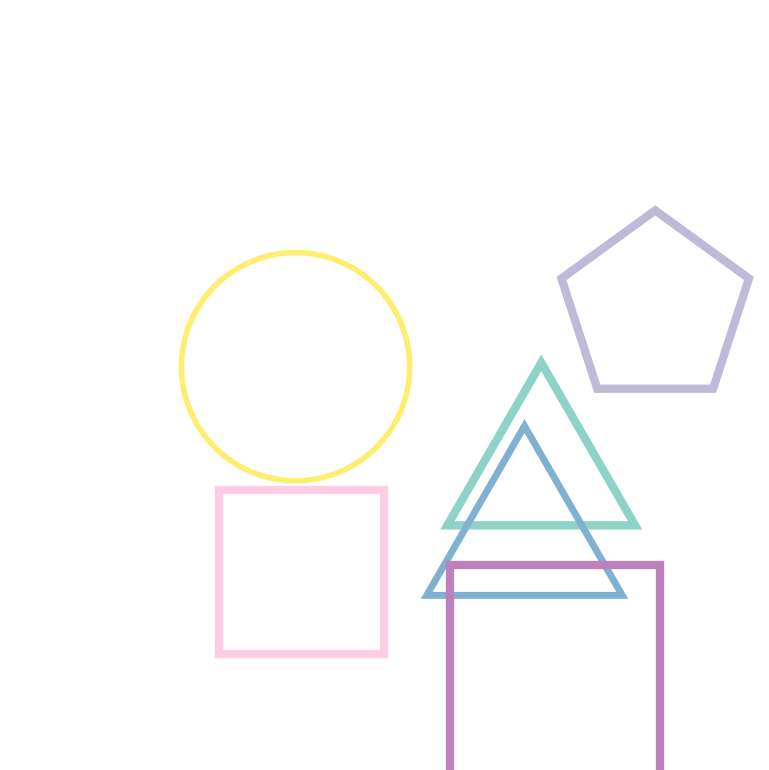[{"shape": "triangle", "thickness": 3, "radius": 0.7, "center": [0.703, 0.388]}, {"shape": "pentagon", "thickness": 3, "radius": 0.64, "center": [0.851, 0.599]}, {"shape": "triangle", "thickness": 2.5, "radius": 0.73, "center": [0.681, 0.3]}, {"shape": "square", "thickness": 3, "radius": 0.53, "center": [0.392, 0.257]}, {"shape": "square", "thickness": 3, "radius": 0.68, "center": [0.72, 0.13]}, {"shape": "circle", "thickness": 2, "radius": 0.74, "center": [0.384, 0.524]}]